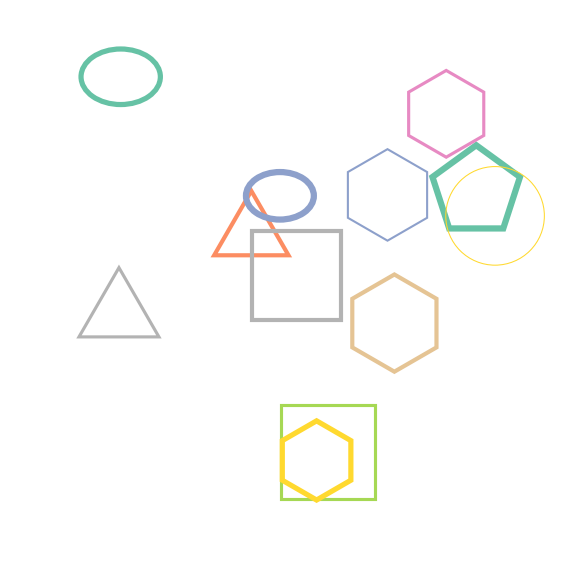[{"shape": "pentagon", "thickness": 3, "radius": 0.4, "center": [0.825, 0.668]}, {"shape": "oval", "thickness": 2.5, "radius": 0.34, "center": [0.209, 0.866]}, {"shape": "triangle", "thickness": 2, "radius": 0.37, "center": [0.435, 0.594]}, {"shape": "oval", "thickness": 3, "radius": 0.29, "center": [0.485, 0.66]}, {"shape": "hexagon", "thickness": 1, "radius": 0.4, "center": [0.671, 0.662]}, {"shape": "hexagon", "thickness": 1.5, "radius": 0.38, "center": [0.773, 0.802]}, {"shape": "square", "thickness": 1.5, "radius": 0.41, "center": [0.568, 0.216]}, {"shape": "hexagon", "thickness": 2.5, "radius": 0.34, "center": [0.548, 0.202]}, {"shape": "circle", "thickness": 0.5, "radius": 0.43, "center": [0.857, 0.625]}, {"shape": "hexagon", "thickness": 2, "radius": 0.42, "center": [0.683, 0.44]}, {"shape": "square", "thickness": 2, "radius": 0.39, "center": [0.514, 0.521]}, {"shape": "triangle", "thickness": 1.5, "radius": 0.4, "center": [0.206, 0.456]}]